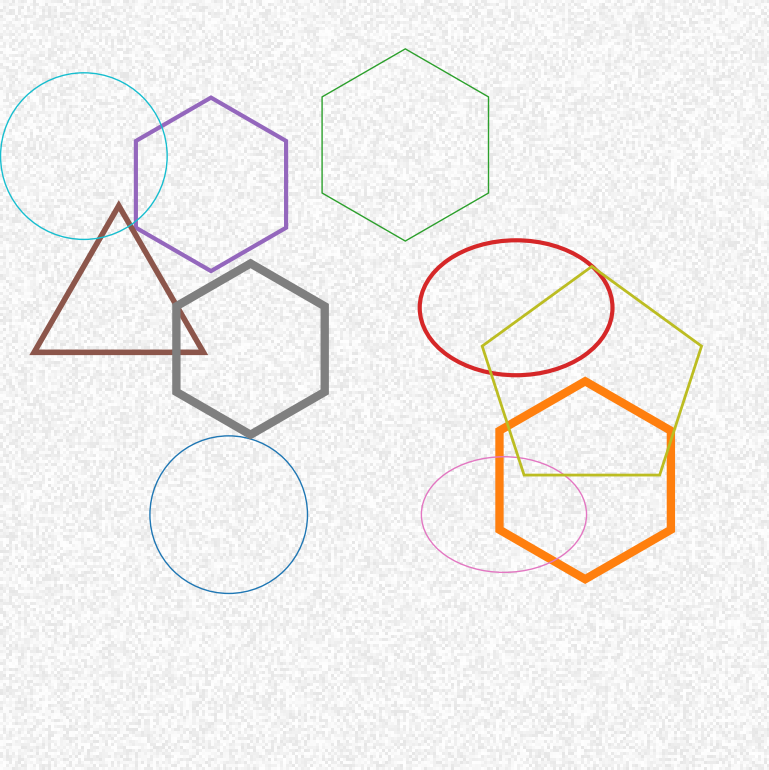[{"shape": "circle", "thickness": 0.5, "radius": 0.51, "center": [0.297, 0.332]}, {"shape": "hexagon", "thickness": 3, "radius": 0.64, "center": [0.76, 0.376]}, {"shape": "hexagon", "thickness": 0.5, "radius": 0.62, "center": [0.526, 0.812]}, {"shape": "oval", "thickness": 1.5, "radius": 0.63, "center": [0.67, 0.6]}, {"shape": "hexagon", "thickness": 1.5, "radius": 0.56, "center": [0.274, 0.761]}, {"shape": "triangle", "thickness": 2, "radius": 0.63, "center": [0.154, 0.606]}, {"shape": "oval", "thickness": 0.5, "radius": 0.54, "center": [0.654, 0.332]}, {"shape": "hexagon", "thickness": 3, "radius": 0.56, "center": [0.325, 0.547]}, {"shape": "pentagon", "thickness": 1, "radius": 0.75, "center": [0.769, 0.504]}, {"shape": "circle", "thickness": 0.5, "radius": 0.54, "center": [0.109, 0.797]}]